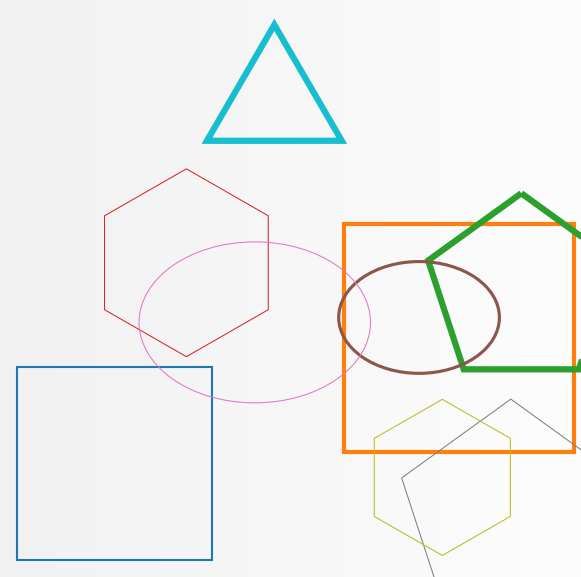[{"shape": "square", "thickness": 1, "radius": 0.84, "center": [0.197, 0.196]}, {"shape": "square", "thickness": 2, "radius": 0.99, "center": [0.79, 0.413]}, {"shape": "pentagon", "thickness": 3, "radius": 0.84, "center": [0.897, 0.496]}, {"shape": "hexagon", "thickness": 0.5, "radius": 0.81, "center": [0.321, 0.544]}, {"shape": "oval", "thickness": 1.5, "radius": 0.69, "center": [0.721, 0.449]}, {"shape": "oval", "thickness": 0.5, "radius": 1.0, "center": [0.438, 0.441]}, {"shape": "pentagon", "thickness": 0.5, "radius": 0.99, "center": [0.879, 0.11]}, {"shape": "hexagon", "thickness": 0.5, "radius": 0.68, "center": [0.761, 0.172]}, {"shape": "triangle", "thickness": 3, "radius": 0.67, "center": [0.472, 0.822]}]